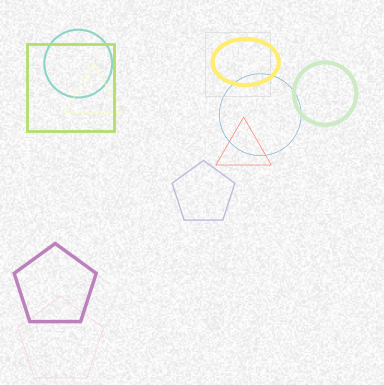[{"shape": "circle", "thickness": 1.5, "radius": 0.44, "center": [0.203, 0.835]}, {"shape": "triangle", "thickness": 0.5, "radius": 0.42, "center": [0.243, 0.751]}, {"shape": "pentagon", "thickness": 1, "radius": 0.43, "center": [0.529, 0.498]}, {"shape": "triangle", "thickness": 0.5, "radius": 0.42, "center": [0.633, 0.613]}, {"shape": "circle", "thickness": 0.5, "radius": 0.53, "center": [0.676, 0.702]}, {"shape": "square", "thickness": 2, "radius": 0.56, "center": [0.183, 0.772]}, {"shape": "pentagon", "thickness": 0.5, "radius": 0.58, "center": [0.157, 0.113]}, {"shape": "square", "thickness": 0.5, "radius": 0.42, "center": [0.617, 0.834]}, {"shape": "pentagon", "thickness": 2.5, "radius": 0.56, "center": [0.143, 0.255]}, {"shape": "circle", "thickness": 3, "radius": 0.41, "center": [0.844, 0.757]}, {"shape": "oval", "thickness": 3, "radius": 0.43, "center": [0.638, 0.839]}]